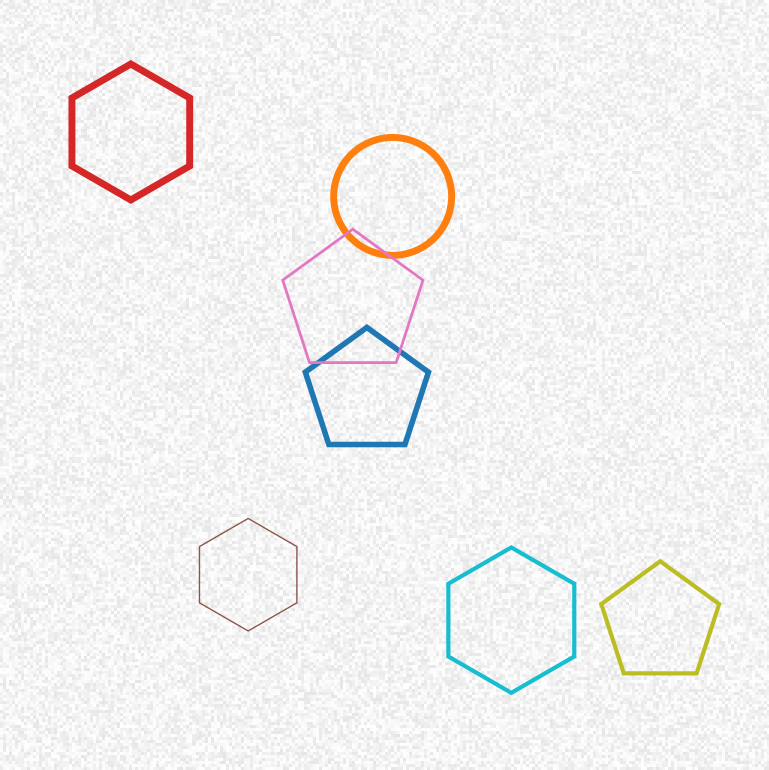[{"shape": "pentagon", "thickness": 2, "radius": 0.42, "center": [0.476, 0.491]}, {"shape": "circle", "thickness": 2.5, "radius": 0.38, "center": [0.51, 0.745]}, {"shape": "hexagon", "thickness": 2.5, "radius": 0.44, "center": [0.17, 0.829]}, {"shape": "hexagon", "thickness": 0.5, "radius": 0.37, "center": [0.322, 0.254]}, {"shape": "pentagon", "thickness": 1, "radius": 0.48, "center": [0.458, 0.607]}, {"shape": "pentagon", "thickness": 1.5, "radius": 0.4, "center": [0.857, 0.191]}, {"shape": "hexagon", "thickness": 1.5, "radius": 0.47, "center": [0.664, 0.195]}]